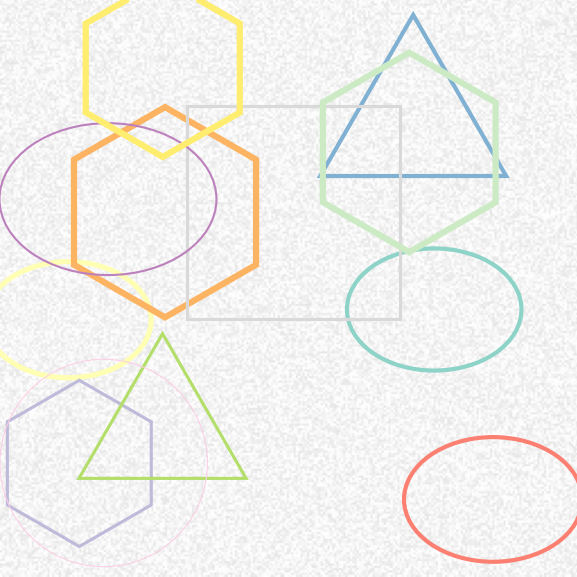[{"shape": "oval", "thickness": 2, "radius": 0.76, "center": [0.752, 0.463]}, {"shape": "oval", "thickness": 2.5, "radius": 0.72, "center": [0.118, 0.445]}, {"shape": "hexagon", "thickness": 1.5, "radius": 0.72, "center": [0.137, 0.197]}, {"shape": "oval", "thickness": 2, "radius": 0.77, "center": [0.854, 0.134]}, {"shape": "triangle", "thickness": 2, "radius": 0.93, "center": [0.715, 0.787]}, {"shape": "hexagon", "thickness": 3, "radius": 0.91, "center": [0.286, 0.632]}, {"shape": "triangle", "thickness": 1.5, "radius": 0.84, "center": [0.281, 0.254]}, {"shape": "circle", "thickness": 0.5, "radius": 0.9, "center": [0.18, 0.197]}, {"shape": "square", "thickness": 1.5, "radius": 0.92, "center": [0.508, 0.631]}, {"shape": "oval", "thickness": 1, "radius": 0.94, "center": [0.187, 0.654]}, {"shape": "hexagon", "thickness": 3, "radius": 0.86, "center": [0.709, 0.735]}, {"shape": "hexagon", "thickness": 3, "radius": 0.77, "center": [0.282, 0.881]}]